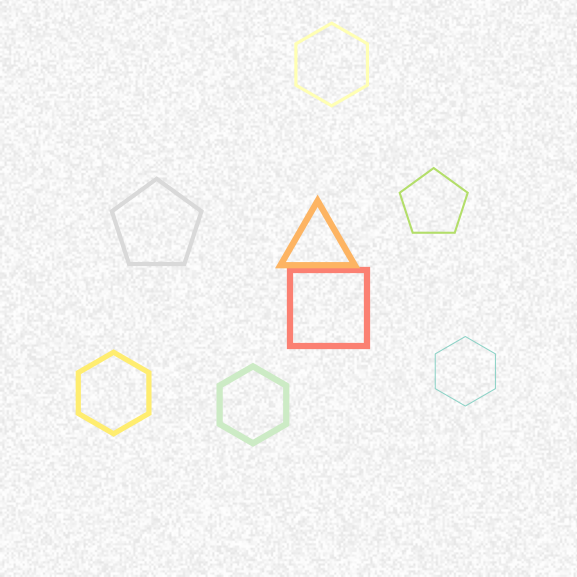[{"shape": "hexagon", "thickness": 0.5, "radius": 0.3, "center": [0.806, 0.356]}, {"shape": "hexagon", "thickness": 1.5, "radius": 0.36, "center": [0.574, 0.887]}, {"shape": "square", "thickness": 3, "radius": 0.33, "center": [0.569, 0.466]}, {"shape": "triangle", "thickness": 3, "radius": 0.37, "center": [0.55, 0.577]}, {"shape": "pentagon", "thickness": 1, "radius": 0.31, "center": [0.751, 0.646]}, {"shape": "pentagon", "thickness": 2, "radius": 0.41, "center": [0.271, 0.608]}, {"shape": "hexagon", "thickness": 3, "radius": 0.33, "center": [0.438, 0.298]}, {"shape": "hexagon", "thickness": 2.5, "radius": 0.35, "center": [0.197, 0.319]}]